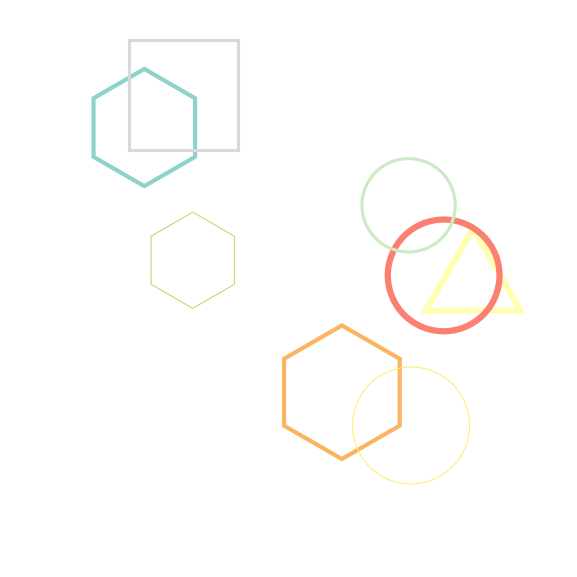[{"shape": "hexagon", "thickness": 2, "radius": 0.51, "center": [0.25, 0.778]}, {"shape": "triangle", "thickness": 3, "radius": 0.47, "center": [0.819, 0.509]}, {"shape": "circle", "thickness": 3, "radius": 0.48, "center": [0.768, 0.522]}, {"shape": "hexagon", "thickness": 2, "radius": 0.58, "center": [0.592, 0.32]}, {"shape": "hexagon", "thickness": 0.5, "radius": 0.42, "center": [0.334, 0.548]}, {"shape": "square", "thickness": 1.5, "radius": 0.47, "center": [0.318, 0.835]}, {"shape": "circle", "thickness": 1.5, "radius": 0.4, "center": [0.708, 0.644]}, {"shape": "circle", "thickness": 0.5, "radius": 0.51, "center": [0.712, 0.262]}]